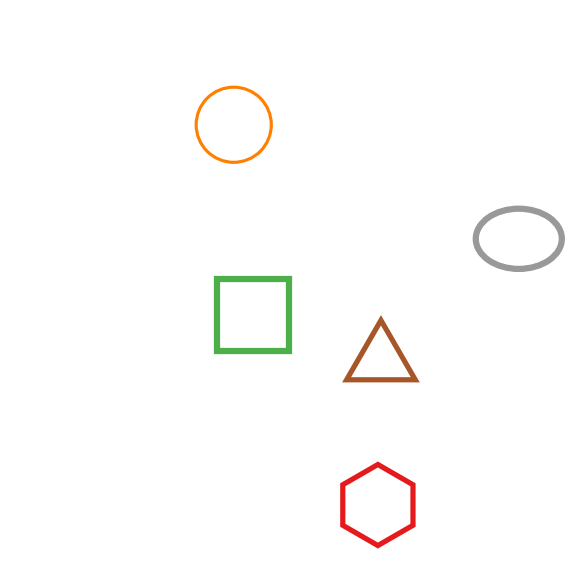[{"shape": "hexagon", "thickness": 2.5, "radius": 0.35, "center": [0.654, 0.125]}, {"shape": "square", "thickness": 3, "radius": 0.31, "center": [0.438, 0.454]}, {"shape": "circle", "thickness": 1.5, "radius": 0.33, "center": [0.405, 0.783]}, {"shape": "triangle", "thickness": 2.5, "radius": 0.34, "center": [0.66, 0.376]}, {"shape": "oval", "thickness": 3, "radius": 0.37, "center": [0.898, 0.586]}]